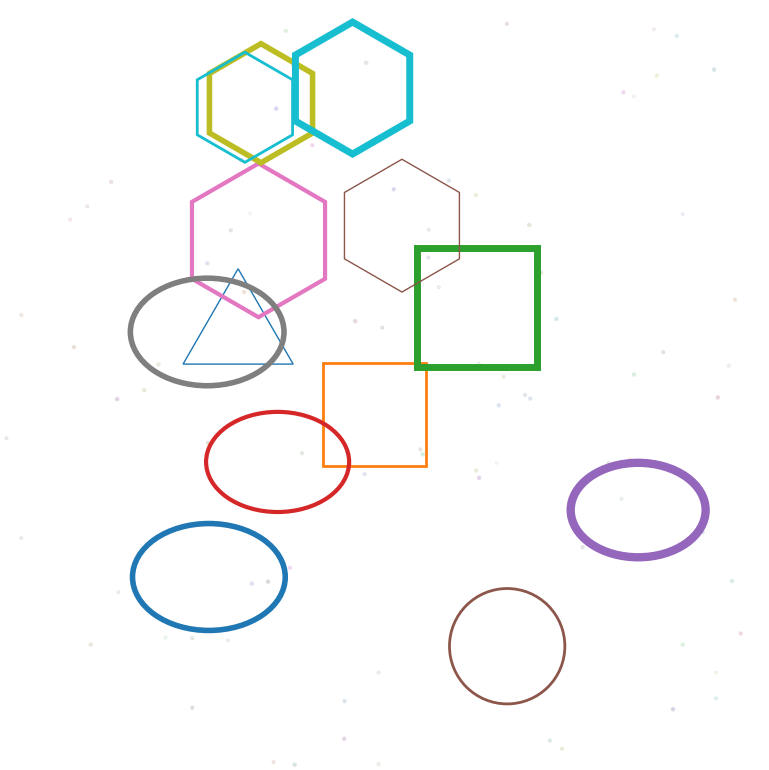[{"shape": "triangle", "thickness": 0.5, "radius": 0.41, "center": [0.309, 0.568]}, {"shape": "oval", "thickness": 2, "radius": 0.5, "center": [0.271, 0.251]}, {"shape": "square", "thickness": 1, "radius": 0.34, "center": [0.486, 0.462]}, {"shape": "square", "thickness": 2.5, "radius": 0.39, "center": [0.62, 0.601]}, {"shape": "oval", "thickness": 1.5, "radius": 0.46, "center": [0.361, 0.4]}, {"shape": "oval", "thickness": 3, "radius": 0.44, "center": [0.829, 0.338]}, {"shape": "hexagon", "thickness": 0.5, "radius": 0.43, "center": [0.522, 0.707]}, {"shape": "circle", "thickness": 1, "radius": 0.37, "center": [0.659, 0.161]}, {"shape": "hexagon", "thickness": 1.5, "radius": 0.5, "center": [0.336, 0.688]}, {"shape": "oval", "thickness": 2, "radius": 0.5, "center": [0.269, 0.569]}, {"shape": "hexagon", "thickness": 2, "radius": 0.39, "center": [0.339, 0.866]}, {"shape": "hexagon", "thickness": 1, "radius": 0.36, "center": [0.318, 0.861]}, {"shape": "hexagon", "thickness": 2.5, "radius": 0.43, "center": [0.458, 0.886]}]